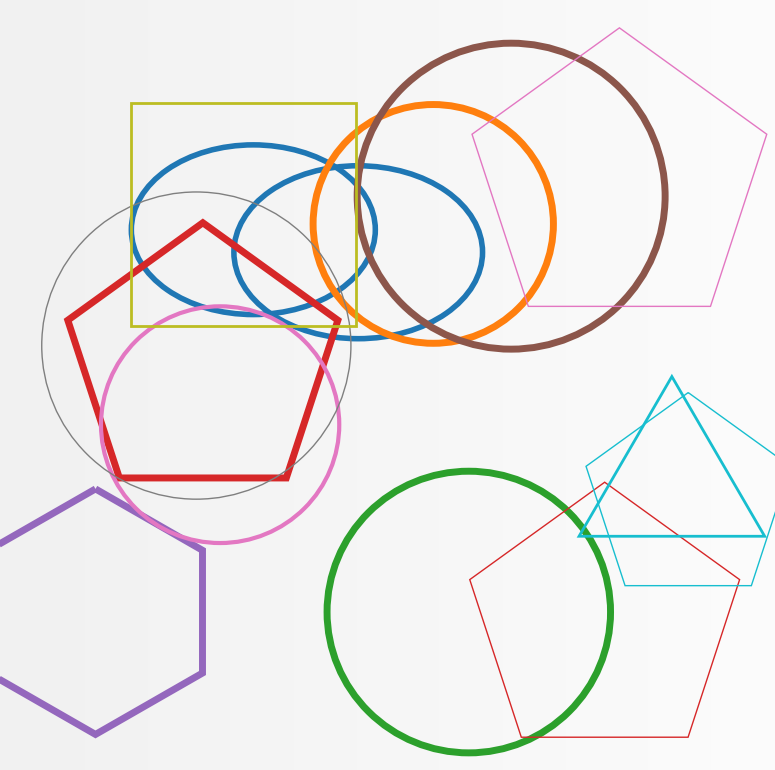[{"shape": "oval", "thickness": 2, "radius": 0.8, "center": [0.462, 0.672]}, {"shape": "oval", "thickness": 2, "radius": 0.79, "center": [0.327, 0.702]}, {"shape": "circle", "thickness": 2.5, "radius": 0.78, "center": [0.559, 0.709]}, {"shape": "circle", "thickness": 2.5, "radius": 0.91, "center": [0.605, 0.205]}, {"shape": "pentagon", "thickness": 0.5, "radius": 0.92, "center": [0.78, 0.191]}, {"shape": "pentagon", "thickness": 2.5, "radius": 0.92, "center": [0.262, 0.527]}, {"shape": "hexagon", "thickness": 2.5, "radius": 0.8, "center": [0.123, 0.206]}, {"shape": "circle", "thickness": 2.5, "radius": 0.99, "center": [0.66, 0.745]}, {"shape": "circle", "thickness": 1.5, "radius": 0.77, "center": [0.284, 0.448]}, {"shape": "pentagon", "thickness": 0.5, "radius": 1.0, "center": [0.799, 0.764]}, {"shape": "circle", "thickness": 0.5, "radius": 1.0, "center": [0.253, 0.551]}, {"shape": "square", "thickness": 1, "radius": 0.72, "center": [0.314, 0.721]}, {"shape": "pentagon", "thickness": 0.5, "radius": 0.69, "center": [0.888, 0.352]}, {"shape": "triangle", "thickness": 1, "radius": 0.69, "center": [0.867, 0.373]}]